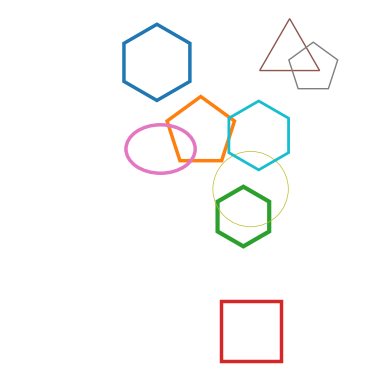[{"shape": "hexagon", "thickness": 2.5, "radius": 0.49, "center": [0.408, 0.838]}, {"shape": "pentagon", "thickness": 2.5, "radius": 0.46, "center": [0.522, 0.657]}, {"shape": "hexagon", "thickness": 3, "radius": 0.39, "center": [0.632, 0.438]}, {"shape": "square", "thickness": 2.5, "radius": 0.39, "center": [0.651, 0.139]}, {"shape": "triangle", "thickness": 1, "radius": 0.45, "center": [0.752, 0.862]}, {"shape": "oval", "thickness": 2.5, "radius": 0.45, "center": [0.417, 0.613]}, {"shape": "pentagon", "thickness": 1, "radius": 0.33, "center": [0.814, 0.824]}, {"shape": "circle", "thickness": 0.5, "radius": 0.49, "center": [0.651, 0.509]}, {"shape": "hexagon", "thickness": 2, "radius": 0.45, "center": [0.672, 0.648]}]